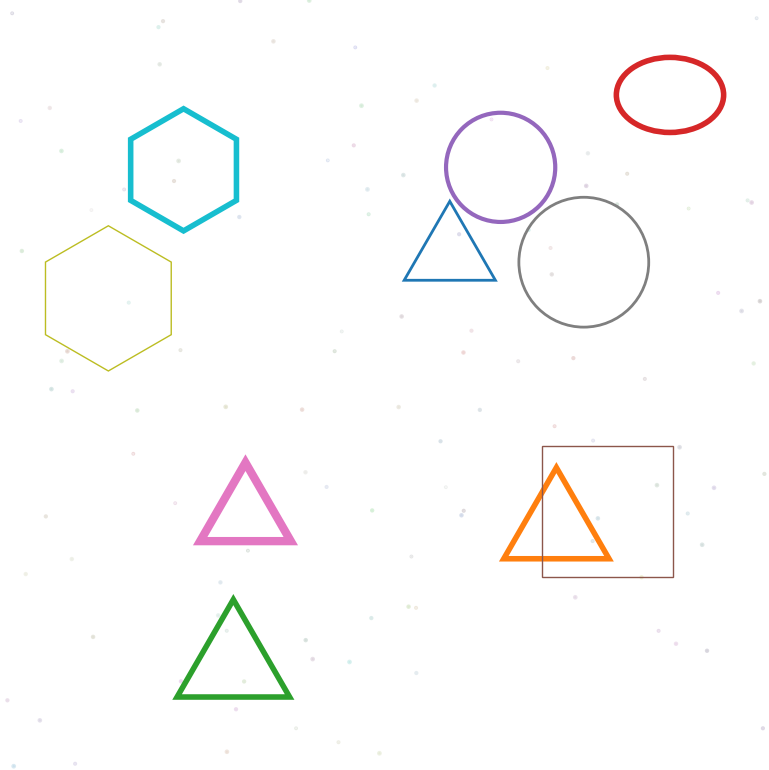[{"shape": "triangle", "thickness": 1, "radius": 0.34, "center": [0.584, 0.67]}, {"shape": "triangle", "thickness": 2, "radius": 0.39, "center": [0.723, 0.314]}, {"shape": "triangle", "thickness": 2, "radius": 0.42, "center": [0.303, 0.137]}, {"shape": "oval", "thickness": 2, "radius": 0.35, "center": [0.87, 0.877]}, {"shape": "circle", "thickness": 1.5, "radius": 0.35, "center": [0.65, 0.783]}, {"shape": "square", "thickness": 0.5, "radius": 0.42, "center": [0.789, 0.336]}, {"shape": "triangle", "thickness": 3, "radius": 0.34, "center": [0.319, 0.331]}, {"shape": "circle", "thickness": 1, "radius": 0.42, "center": [0.758, 0.659]}, {"shape": "hexagon", "thickness": 0.5, "radius": 0.47, "center": [0.141, 0.612]}, {"shape": "hexagon", "thickness": 2, "radius": 0.4, "center": [0.238, 0.779]}]